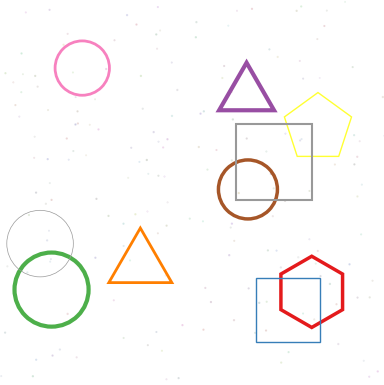[{"shape": "hexagon", "thickness": 2.5, "radius": 0.46, "center": [0.81, 0.242]}, {"shape": "square", "thickness": 1, "radius": 0.42, "center": [0.748, 0.195]}, {"shape": "circle", "thickness": 3, "radius": 0.48, "center": [0.134, 0.248]}, {"shape": "triangle", "thickness": 3, "radius": 0.41, "center": [0.64, 0.755]}, {"shape": "triangle", "thickness": 2, "radius": 0.47, "center": [0.365, 0.313]}, {"shape": "pentagon", "thickness": 1, "radius": 0.46, "center": [0.826, 0.668]}, {"shape": "circle", "thickness": 2.5, "radius": 0.38, "center": [0.644, 0.508]}, {"shape": "circle", "thickness": 2, "radius": 0.35, "center": [0.214, 0.823]}, {"shape": "square", "thickness": 1.5, "radius": 0.49, "center": [0.713, 0.579]}, {"shape": "circle", "thickness": 0.5, "radius": 0.43, "center": [0.104, 0.367]}]